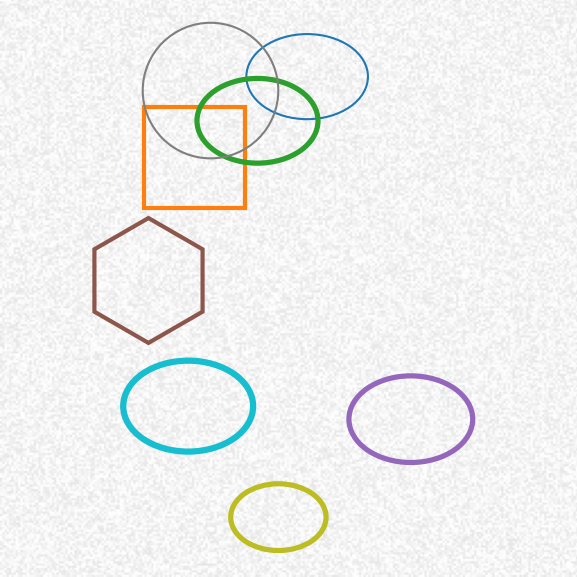[{"shape": "oval", "thickness": 1, "radius": 0.53, "center": [0.532, 0.866]}, {"shape": "square", "thickness": 2, "radius": 0.44, "center": [0.337, 0.727]}, {"shape": "oval", "thickness": 2.5, "radius": 0.52, "center": [0.446, 0.79]}, {"shape": "oval", "thickness": 2.5, "radius": 0.54, "center": [0.711, 0.273]}, {"shape": "hexagon", "thickness": 2, "radius": 0.54, "center": [0.257, 0.513]}, {"shape": "circle", "thickness": 1, "radius": 0.59, "center": [0.365, 0.842]}, {"shape": "oval", "thickness": 2.5, "radius": 0.41, "center": [0.482, 0.104]}, {"shape": "oval", "thickness": 3, "radius": 0.56, "center": [0.326, 0.296]}]